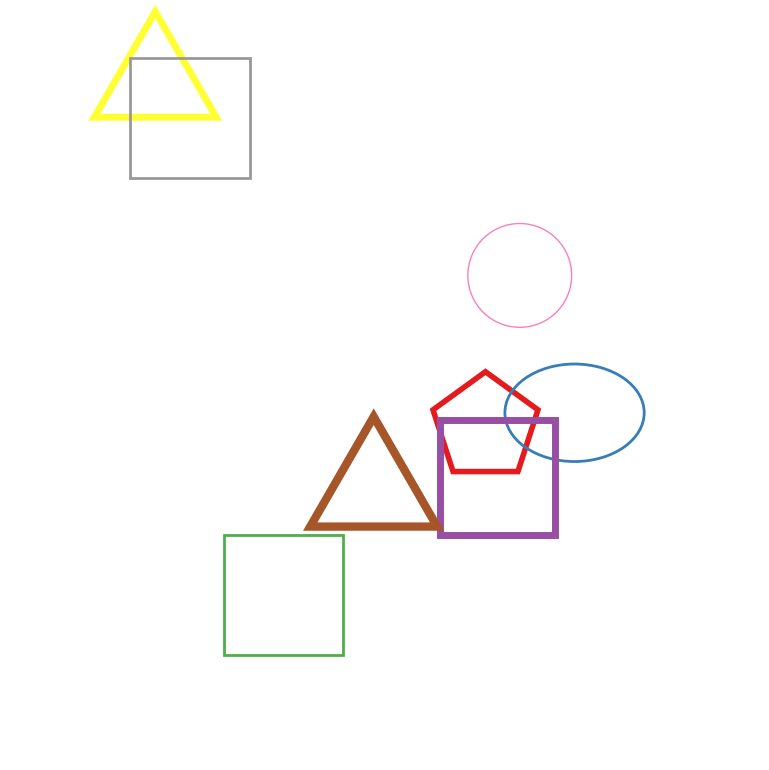[{"shape": "pentagon", "thickness": 2, "radius": 0.36, "center": [0.63, 0.446]}, {"shape": "oval", "thickness": 1, "radius": 0.45, "center": [0.746, 0.464]}, {"shape": "square", "thickness": 1, "radius": 0.39, "center": [0.368, 0.227]}, {"shape": "square", "thickness": 2.5, "radius": 0.37, "center": [0.646, 0.38]}, {"shape": "triangle", "thickness": 2.5, "radius": 0.46, "center": [0.202, 0.893]}, {"shape": "triangle", "thickness": 3, "radius": 0.48, "center": [0.485, 0.364]}, {"shape": "circle", "thickness": 0.5, "radius": 0.34, "center": [0.675, 0.642]}, {"shape": "square", "thickness": 1, "radius": 0.39, "center": [0.247, 0.847]}]